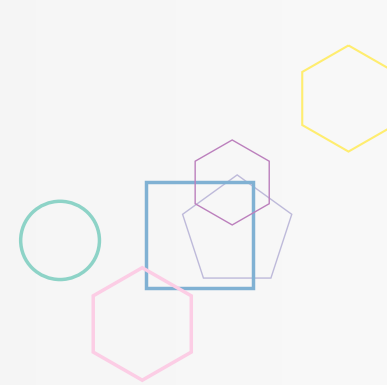[{"shape": "circle", "thickness": 2.5, "radius": 0.51, "center": [0.155, 0.376]}, {"shape": "pentagon", "thickness": 1, "radius": 0.74, "center": [0.612, 0.398]}, {"shape": "square", "thickness": 2.5, "radius": 0.69, "center": [0.514, 0.39]}, {"shape": "hexagon", "thickness": 2.5, "radius": 0.73, "center": [0.367, 0.159]}, {"shape": "hexagon", "thickness": 1, "radius": 0.55, "center": [0.599, 0.526]}, {"shape": "hexagon", "thickness": 1.5, "radius": 0.69, "center": [0.899, 0.744]}]